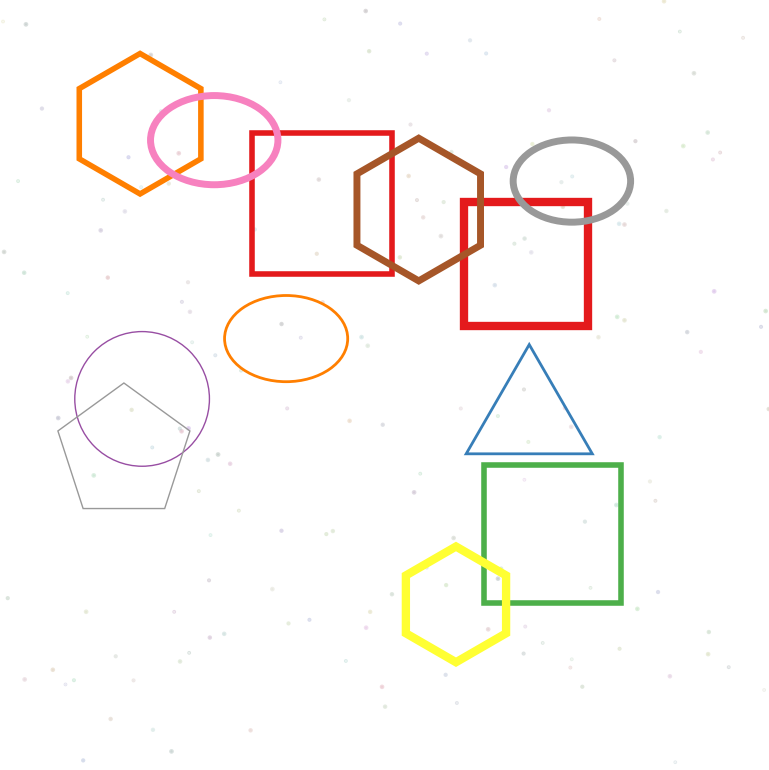[{"shape": "square", "thickness": 3, "radius": 0.4, "center": [0.683, 0.657]}, {"shape": "square", "thickness": 2, "radius": 0.46, "center": [0.418, 0.736]}, {"shape": "triangle", "thickness": 1, "radius": 0.47, "center": [0.687, 0.458]}, {"shape": "square", "thickness": 2, "radius": 0.45, "center": [0.718, 0.306]}, {"shape": "circle", "thickness": 0.5, "radius": 0.44, "center": [0.185, 0.482]}, {"shape": "hexagon", "thickness": 2, "radius": 0.46, "center": [0.182, 0.839]}, {"shape": "oval", "thickness": 1, "radius": 0.4, "center": [0.372, 0.56]}, {"shape": "hexagon", "thickness": 3, "radius": 0.38, "center": [0.592, 0.215]}, {"shape": "hexagon", "thickness": 2.5, "radius": 0.46, "center": [0.544, 0.728]}, {"shape": "oval", "thickness": 2.5, "radius": 0.41, "center": [0.278, 0.818]}, {"shape": "pentagon", "thickness": 0.5, "radius": 0.45, "center": [0.161, 0.412]}, {"shape": "oval", "thickness": 2.5, "radius": 0.38, "center": [0.743, 0.765]}]